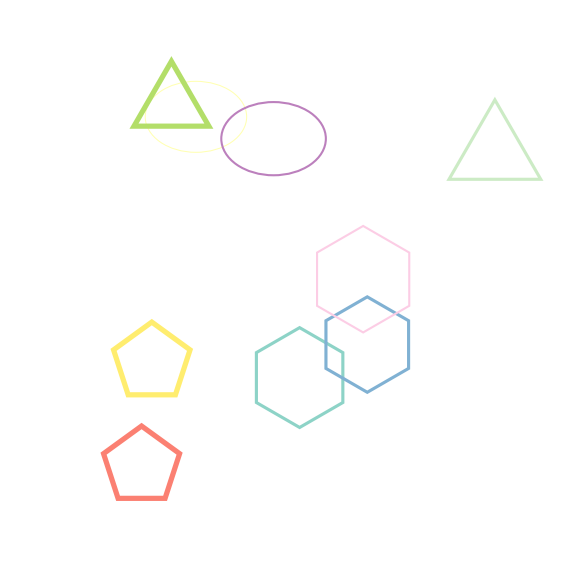[{"shape": "hexagon", "thickness": 1.5, "radius": 0.43, "center": [0.519, 0.345]}, {"shape": "oval", "thickness": 0.5, "radius": 0.44, "center": [0.339, 0.797]}, {"shape": "pentagon", "thickness": 2.5, "radius": 0.35, "center": [0.245, 0.192]}, {"shape": "hexagon", "thickness": 1.5, "radius": 0.41, "center": [0.636, 0.402]}, {"shape": "triangle", "thickness": 2.5, "radius": 0.37, "center": [0.297, 0.818]}, {"shape": "hexagon", "thickness": 1, "radius": 0.46, "center": [0.629, 0.516]}, {"shape": "oval", "thickness": 1, "radius": 0.45, "center": [0.474, 0.759]}, {"shape": "triangle", "thickness": 1.5, "radius": 0.46, "center": [0.857, 0.735]}, {"shape": "pentagon", "thickness": 2.5, "radius": 0.35, "center": [0.263, 0.372]}]